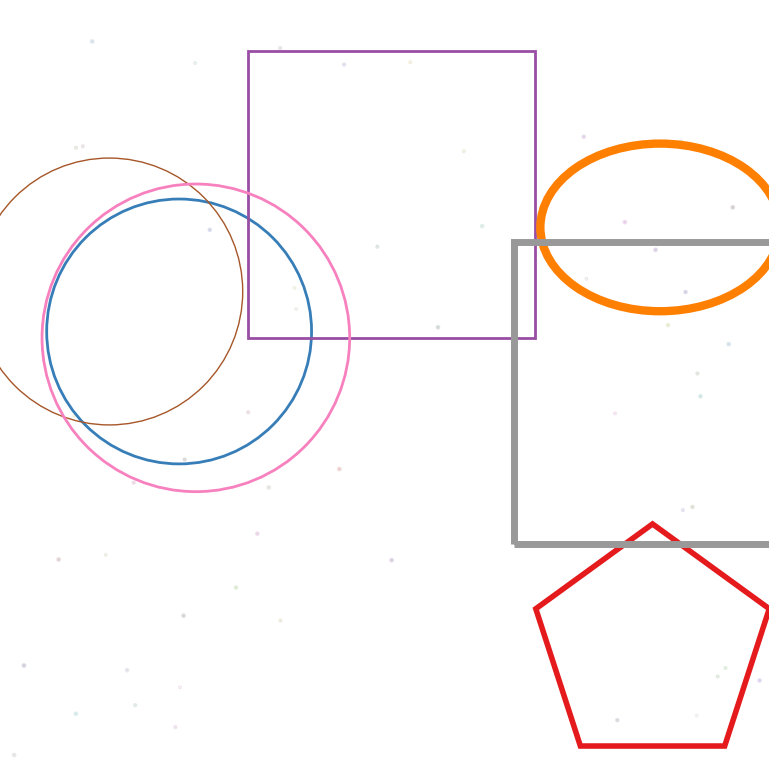[{"shape": "pentagon", "thickness": 2, "radius": 0.8, "center": [0.847, 0.16]}, {"shape": "circle", "thickness": 1, "radius": 0.86, "center": [0.233, 0.57]}, {"shape": "square", "thickness": 1, "radius": 0.93, "center": [0.508, 0.747]}, {"shape": "oval", "thickness": 3, "radius": 0.78, "center": [0.857, 0.705]}, {"shape": "circle", "thickness": 0.5, "radius": 0.87, "center": [0.142, 0.621]}, {"shape": "circle", "thickness": 1, "radius": 1.0, "center": [0.254, 0.561]}, {"shape": "square", "thickness": 2.5, "radius": 0.98, "center": [0.864, 0.49]}]